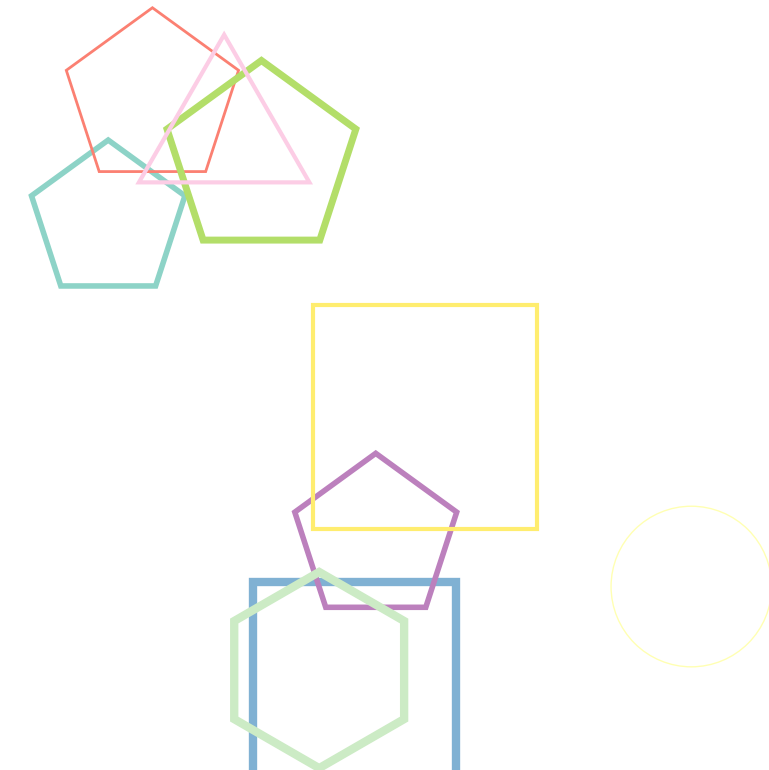[{"shape": "pentagon", "thickness": 2, "radius": 0.52, "center": [0.141, 0.713]}, {"shape": "circle", "thickness": 0.5, "radius": 0.52, "center": [0.898, 0.238]}, {"shape": "pentagon", "thickness": 1, "radius": 0.59, "center": [0.198, 0.872]}, {"shape": "square", "thickness": 3, "radius": 0.66, "center": [0.461, 0.112]}, {"shape": "pentagon", "thickness": 2.5, "radius": 0.64, "center": [0.34, 0.792]}, {"shape": "triangle", "thickness": 1.5, "radius": 0.64, "center": [0.291, 0.827]}, {"shape": "pentagon", "thickness": 2, "radius": 0.55, "center": [0.488, 0.301]}, {"shape": "hexagon", "thickness": 3, "radius": 0.64, "center": [0.415, 0.13]}, {"shape": "square", "thickness": 1.5, "radius": 0.73, "center": [0.552, 0.459]}]